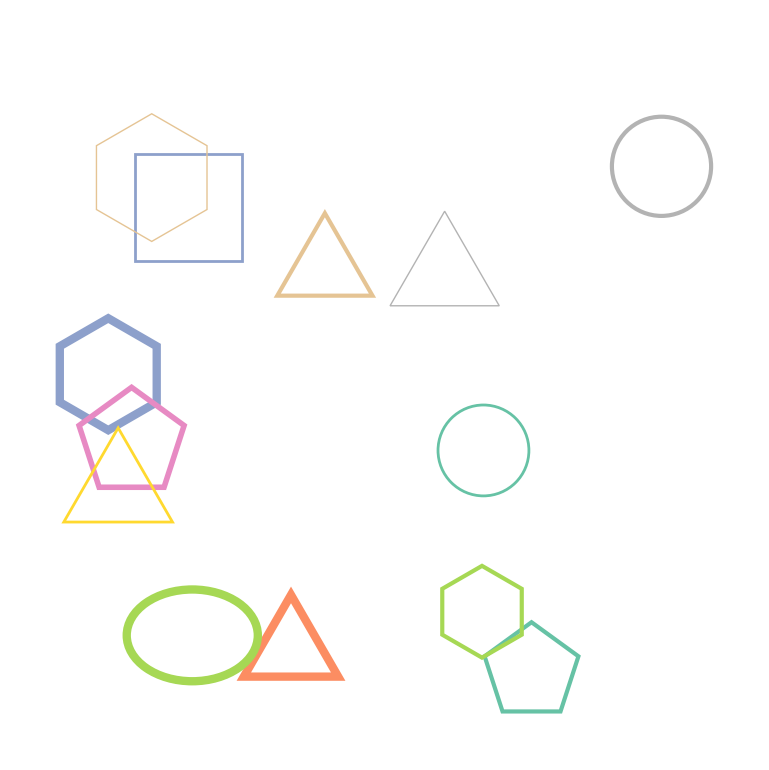[{"shape": "pentagon", "thickness": 1.5, "radius": 0.32, "center": [0.69, 0.128]}, {"shape": "circle", "thickness": 1, "radius": 0.3, "center": [0.628, 0.415]}, {"shape": "triangle", "thickness": 3, "radius": 0.35, "center": [0.378, 0.157]}, {"shape": "hexagon", "thickness": 3, "radius": 0.36, "center": [0.141, 0.514]}, {"shape": "square", "thickness": 1, "radius": 0.35, "center": [0.245, 0.731]}, {"shape": "pentagon", "thickness": 2, "radius": 0.36, "center": [0.171, 0.425]}, {"shape": "hexagon", "thickness": 1.5, "radius": 0.3, "center": [0.626, 0.206]}, {"shape": "oval", "thickness": 3, "radius": 0.43, "center": [0.25, 0.175]}, {"shape": "triangle", "thickness": 1, "radius": 0.41, "center": [0.153, 0.363]}, {"shape": "hexagon", "thickness": 0.5, "radius": 0.41, "center": [0.197, 0.769]}, {"shape": "triangle", "thickness": 1.5, "radius": 0.36, "center": [0.422, 0.652]}, {"shape": "circle", "thickness": 1.5, "radius": 0.32, "center": [0.859, 0.784]}, {"shape": "triangle", "thickness": 0.5, "radius": 0.41, "center": [0.577, 0.644]}]